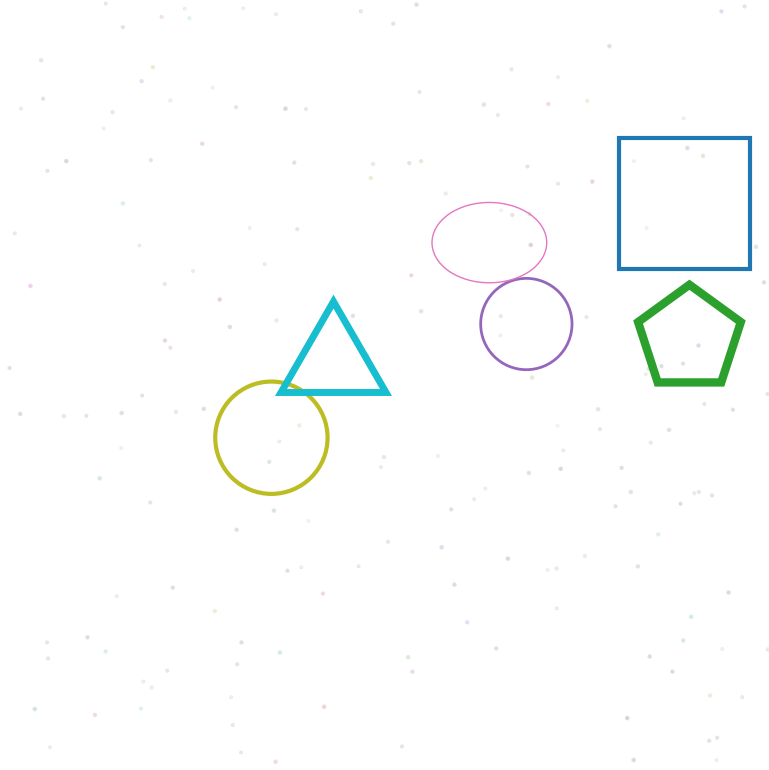[{"shape": "square", "thickness": 1.5, "radius": 0.43, "center": [0.889, 0.736]}, {"shape": "pentagon", "thickness": 3, "radius": 0.35, "center": [0.895, 0.56]}, {"shape": "circle", "thickness": 1, "radius": 0.3, "center": [0.684, 0.579]}, {"shape": "oval", "thickness": 0.5, "radius": 0.37, "center": [0.636, 0.685]}, {"shape": "circle", "thickness": 1.5, "radius": 0.36, "center": [0.352, 0.432]}, {"shape": "triangle", "thickness": 2.5, "radius": 0.39, "center": [0.433, 0.53]}]